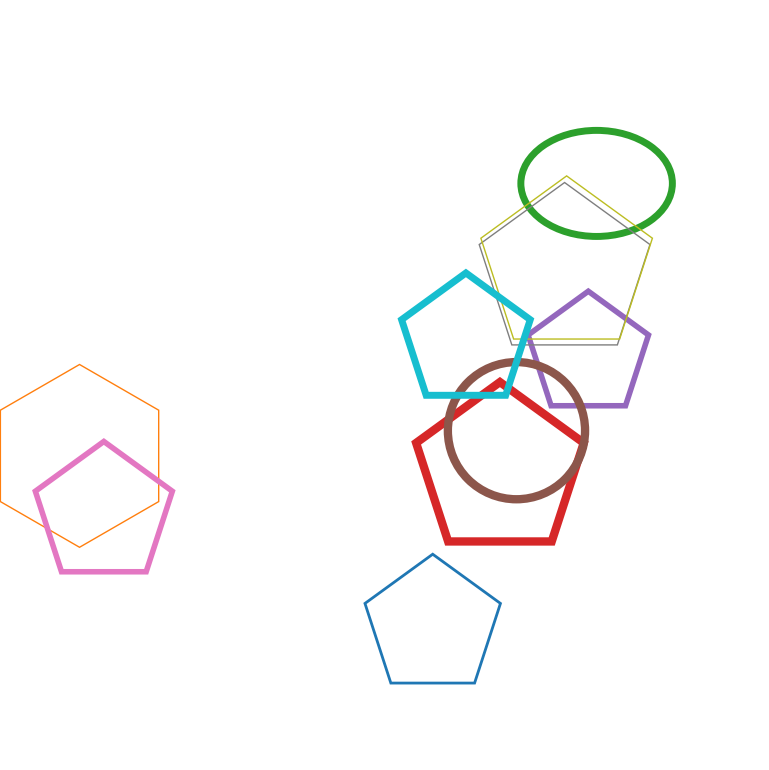[{"shape": "pentagon", "thickness": 1, "radius": 0.46, "center": [0.562, 0.188]}, {"shape": "hexagon", "thickness": 0.5, "radius": 0.59, "center": [0.103, 0.408]}, {"shape": "oval", "thickness": 2.5, "radius": 0.49, "center": [0.775, 0.762]}, {"shape": "pentagon", "thickness": 3, "radius": 0.57, "center": [0.649, 0.389]}, {"shape": "pentagon", "thickness": 2, "radius": 0.41, "center": [0.764, 0.54]}, {"shape": "circle", "thickness": 3, "radius": 0.45, "center": [0.671, 0.441]}, {"shape": "pentagon", "thickness": 2, "radius": 0.47, "center": [0.135, 0.333]}, {"shape": "pentagon", "thickness": 0.5, "radius": 0.58, "center": [0.733, 0.646]}, {"shape": "pentagon", "thickness": 0.5, "radius": 0.59, "center": [0.736, 0.654]}, {"shape": "pentagon", "thickness": 2.5, "radius": 0.44, "center": [0.605, 0.558]}]